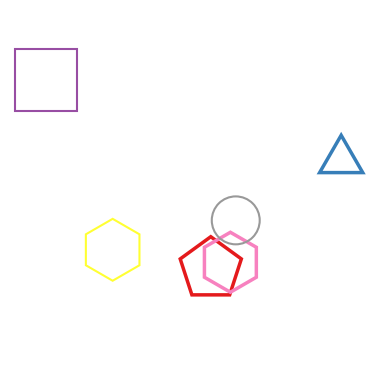[{"shape": "pentagon", "thickness": 2.5, "radius": 0.42, "center": [0.547, 0.302]}, {"shape": "triangle", "thickness": 2.5, "radius": 0.32, "center": [0.886, 0.584]}, {"shape": "square", "thickness": 1.5, "radius": 0.4, "center": [0.119, 0.792]}, {"shape": "hexagon", "thickness": 1.5, "radius": 0.4, "center": [0.293, 0.351]}, {"shape": "hexagon", "thickness": 2.5, "radius": 0.39, "center": [0.598, 0.319]}, {"shape": "circle", "thickness": 1.5, "radius": 0.31, "center": [0.612, 0.428]}]